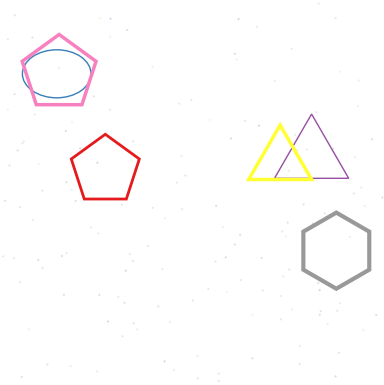[{"shape": "pentagon", "thickness": 2, "radius": 0.46, "center": [0.274, 0.558]}, {"shape": "oval", "thickness": 1, "radius": 0.45, "center": [0.147, 0.808]}, {"shape": "triangle", "thickness": 1, "radius": 0.56, "center": [0.809, 0.592]}, {"shape": "triangle", "thickness": 2.5, "radius": 0.47, "center": [0.728, 0.581]}, {"shape": "pentagon", "thickness": 2.5, "radius": 0.5, "center": [0.154, 0.81]}, {"shape": "hexagon", "thickness": 3, "radius": 0.49, "center": [0.874, 0.349]}]